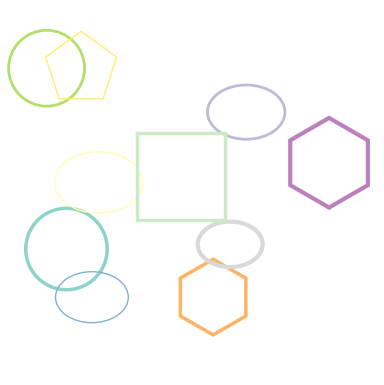[{"shape": "circle", "thickness": 2.5, "radius": 0.53, "center": [0.173, 0.353]}, {"shape": "oval", "thickness": 1, "radius": 0.57, "center": [0.256, 0.526]}, {"shape": "oval", "thickness": 2, "radius": 0.5, "center": [0.64, 0.709]}, {"shape": "oval", "thickness": 1, "radius": 0.47, "center": [0.239, 0.228]}, {"shape": "hexagon", "thickness": 2.5, "radius": 0.49, "center": [0.553, 0.228]}, {"shape": "circle", "thickness": 2, "radius": 0.49, "center": [0.121, 0.823]}, {"shape": "oval", "thickness": 3, "radius": 0.42, "center": [0.598, 0.365]}, {"shape": "hexagon", "thickness": 3, "radius": 0.58, "center": [0.855, 0.577]}, {"shape": "square", "thickness": 2.5, "radius": 0.57, "center": [0.47, 0.542]}, {"shape": "pentagon", "thickness": 1, "radius": 0.48, "center": [0.211, 0.822]}]